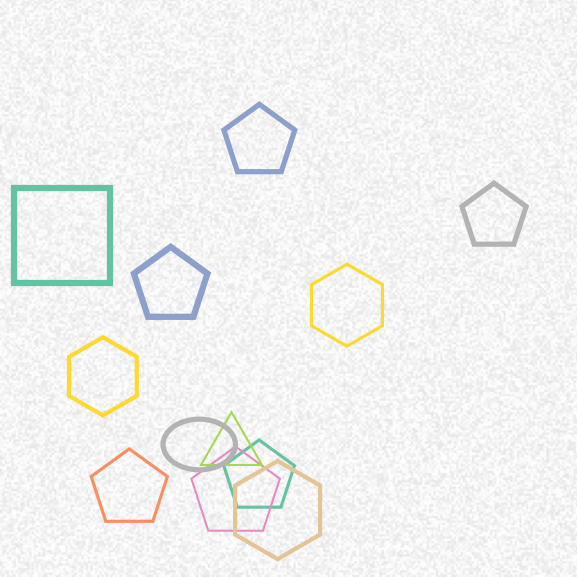[{"shape": "square", "thickness": 3, "radius": 0.41, "center": [0.108, 0.592]}, {"shape": "pentagon", "thickness": 1.5, "radius": 0.32, "center": [0.449, 0.173]}, {"shape": "pentagon", "thickness": 1.5, "radius": 0.35, "center": [0.224, 0.153]}, {"shape": "pentagon", "thickness": 2.5, "radius": 0.32, "center": [0.449, 0.754]}, {"shape": "pentagon", "thickness": 3, "radius": 0.33, "center": [0.296, 0.505]}, {"shape": "pentagon", "thickness": 1, "radius": 0.4, "center": [0.408, 0.145]}, {"shape": "triangle", "thickness": 1, "radius": 0.31, "center": [0.401, 0.224]}, {"shape": "hexagon", "thickness": 2, "radius": 0.34, "center": [0.178, 0.347]}, {"shape": "hexagon", "thickness": 1.5, "radius": 0.36, "center": [0.601, 0.471]}, {"shape": "hexagon", "thickness": 2, "radius": 0.42, "center": [0.481, 0.116]}, {"shape": "pentagon", "thickness": 2.5, "radius": 0.29, "center": [0.855, 0.624]}, {"shape": "oval", "thickness": 2.5, "radius": 0.31, "center": [0.345, 0.229]}]